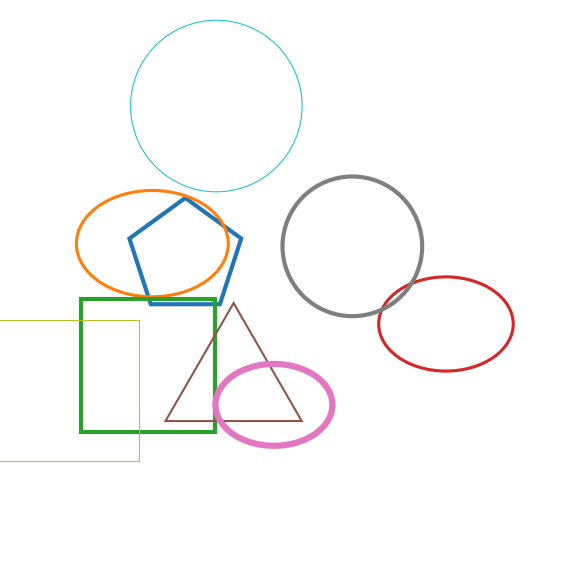[{"shape": "pentagon", "thickness": 2, "radius": 0.51, "center": [0.321, 0.555]}, {"shape": "oval", "thickness": 1.5, "radius": 0.66, "center": [0.264, 0.577]}, {"shape": "square", "thickness": 2, "radius": 0.58, "center": [0.256, 0.366]}, {"shape": "oval", "thickness": 1.5, "radius": 0.58, "center": [0.772, 0.438]}, {"shape": "triangle", "thickness": 1, "radius": 0.68, "center": [0.405, 0.338]}, {"shape": "oval", "thickness": 3, "radius": 0.51, "center": [0.474, 0.298]}, {"shape": "circle", "thickness": 2, "radius": 0.6, "center": [0.61, 0.573]}, {"shape": "square", "thickness": 0.5, "radius": 0.61, "center": [0.118, 0.323]}, {"shape": "circle", "thickness": 0.5, "radius": 0.74, "center": [0.375, 0.816]}]